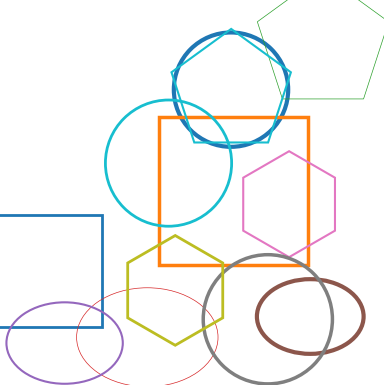[{"shape": "circle", "thickness": 3, "radius": 0.74, "center": [0.6, 0.767]}, {"shape": "square", "thickness": 2, "radius": 0.73, "center": [0.118, 0.296]}, {"shape": "square", "thickness": 2.5, "radius": 0.96, "center": [0.607, 0.504]}, {"shape": "pentagon", "thickness": 0.5, "radius": 0.9, "center": [0.839, 0.888]}, {"shape": "oval", "thickness": 0.5, "radius": 0.92, "center": [0.383, 0.124]}, {"shape": "oval", "thickness": 1.5, "radius": 0.76, "center": [0.168, 0.109]}, {"shape": "oval", "thickness": 3, "radius": 0.69, "center": [0.806, 0.178]}, {"shape": "hexagon", "thickness": 1.5, "radius": 0.69, "center": [0.751, 0.47]}, {"shape": "circle", "thickness": 2.5, "radius": 0.84, "center": [0.696, 0.171]}, {"shape": "hexagon", "thickness": 2, "radius": 0.71, "center": [0.455, 0.246]}, {"shape": "pentagon", "thickness": 1.5, "radius": 0.82, "center": [0.6, 0.762]}, {"shape": "circle", "thickness": 2, "radius": 0.82, "center": [0.438, 0.576]}]